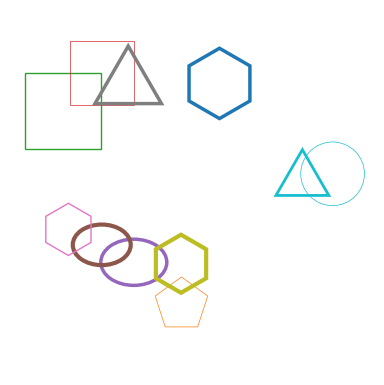[{"shape": "hexagon", "thickness": 2.5, "radius": 0.46, "center": [0.57, 0.783]}, {"shape": "pentagon", "thickness": 0.5, "radius": 0.36, "center": [0.471, 0.209]}, {"shape": "square", "thickness": 1, "radius": 0.49, "center": [0.164, 0.712]}, {"shape": "square", "thickness": 0.5, "radius": 0.42, "center": [0.265, 0.81]}, {"shape": "oval", "thickness": 2.5, "radius": 0.43, "center": [0.348, 0.319]}, {"shape": "oval", "thickness": 3, "radius": 0.38, "center": [0.264, 0.364]}, {"shape": "hexagon", "thickness": 1, "radius": 0.34, "center": [0.178, 0.404]}, {"shape": "triangle", "thickness": 2.5, "radius": 0.5, "center": [0.333, 0.781]}, {"shape": "hexagon", "thickness": 3, "radius": 0.38, "center": [0.47, 0.315]}, {"shape": "circle", "thickness": 0.5, "radius": 0.41, "center": [0.864, 0.549]}, {"shape": "triangle", "thickness": 2, "radius": 0.4, "center": [0.785, 0.532]}]